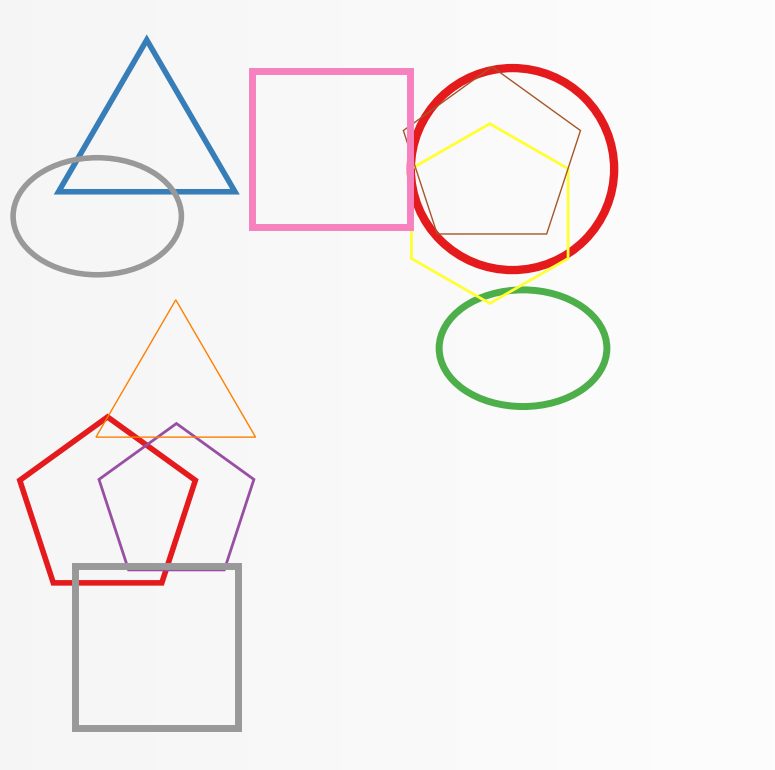[{"shape": "circle", "thickness": 3, "radius": 0.66, "center": [0.661, 0.78]}, {"shape": "pentagon", "thickness": 2, "radius": 0.6, "center": [0.139, 0.339]}, {"shape": "triangle", "thickness": 2, "radius": 0.66, "center": [0.189, 0.817]}, {"shape": "oval", "thickness": 2.5, "radius": 0.54, "center": [0.675, 0.548]}, {"shape": "pentagon", "thickness": 1, "radius": 0.53, "center": [0.228, 0.345]}, {"shape": "triangle", "thickness": 0.5, "radius": 0.59, "center": [0.227, 0.492]}, {"shape": "hexagon", "thickness": 1, "radius": 0.58, "center": [0.632, 0.723]}, {"shape": "pentagon", "thickness": 0.5, "radius": 0.6, "center": [0.635, 0.793]}, {"shape": "square", "thickness": 2.5, "radius": 0.51, "center": [0.427, 0.807]}, {"shape": "square", "thickness": 2.5, "radius": 0.53, "center": [0.202, 0.159]}, {"shape": "oval", "thickness": 2, "radius": 0.54, "center": [0.125, 0.719]}]